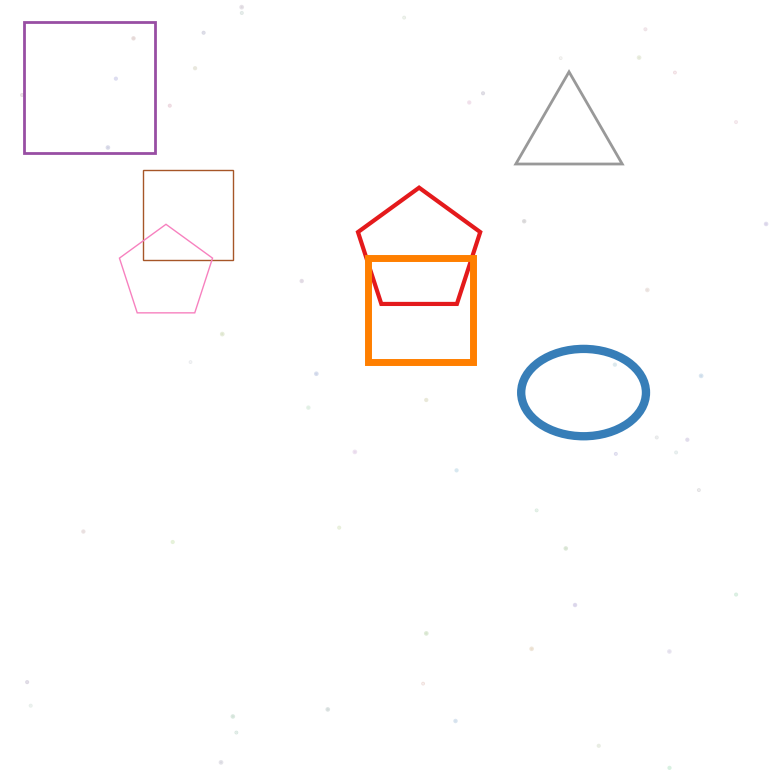[{"shape": "pentagon", "thickness": 1.5, "radius": 0.42, "center": [0.544, 0.673]}, {"shape": "oval", "thickness": 3, "radius": 0.41, "center": [0.758, 0.49]}, {"shape": "square", "thickness": 1, "radius": 0.42, "center": [0.116, 0.887]}, {"shape": "square", "thickness": 2.5, "radius": 0.34, "center": [0.546, 0.598]}, {"shape": "square", "thickness": 0.5, "radius": 0.29, "center": [0.244, 0.721]}, {"shape": "pentagon", "thickness": 0.5, "radius": 0.32, "center": [0.216, 0.645]}, {"shape": "triangle", "thickness": 1, "radius": 0.4, "center": [0.739, 0.827]}]